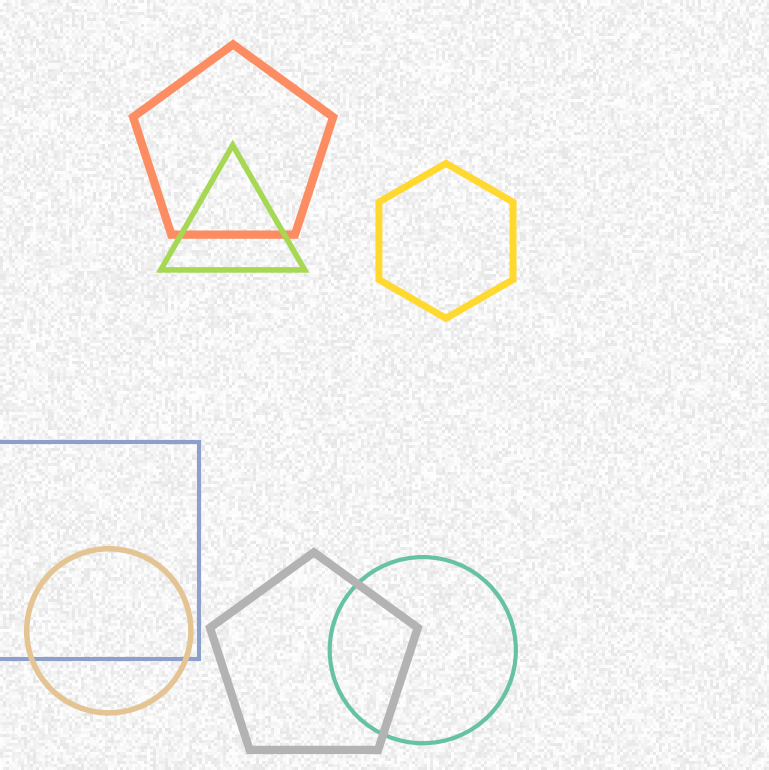[{"shape": "circle", "thickness": 1.5, "radius": 0.6, "center": [0.549, 0.156]}, {"shape": "pentagon", "thickness": 3, "radius": 0.68, "center": [0.303, 0.806]}, {"shape": "square", "thickness": 1.5, "radius": 0.71, "center": [0.117, 0.285]}, {"shape": "triangle", "thickness": 2, "radius": 0.54, "center": [0.302, 0.703]}, {"shape": "hexagon", "thickness": 2.5, "radius": 0.5, "center": [0.579, 0.687]}, {"shape": "circle", "thickness": 2, "radius": 0.53, "center": [0.141, 0.181]}, {"shape": "pentagon", "thickness": 3, "radius": 0.71, "center": [0.408, 0.141]}]